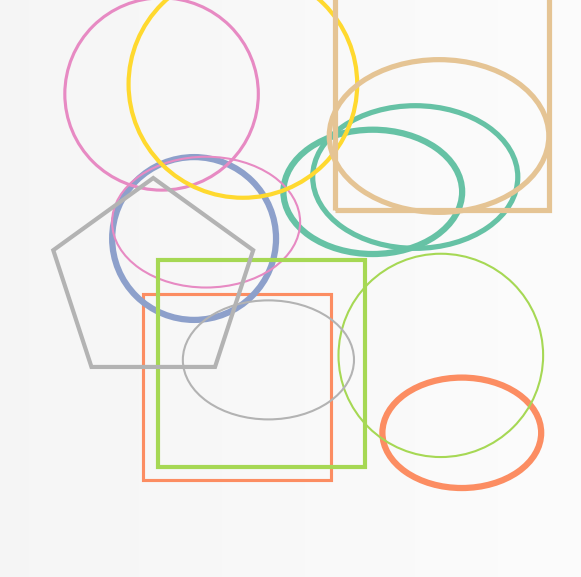[{"shape": "oval", "thickness": 2.5, "radius": 0.88, "center": [0.714, 0.693]}, {"shape": "oval", "thickness": 3, "radius": 0.77, "center": [0.641, 0.667]}, {"shape": "oval", "thickness": 3, "radius": 0.68, "center": [0.794, 0.25]}, {"shape": "square", "thickness": 1.5, "radius": 0.81, "center": [0.408, 0.329]}, {"shape": "circle", "thickness": 3, "radius": 0.7, "center": [0.334, 0.586]}, {"shape": "oval", "thickness": 1, "radius": 0.81, "center": [0.355, 0.614]}, {"shape": "circle", "thickness": 1.5, "radius": 0.83, "center": [0.278, 0.836]}, {"shape": "square", "thickness": 2, "radius": 0.89, "center": [0.45, 0.37]}, {"shape": "circle", "thickness": 1, "radius": 0.88, "center": [0.758, 0.384]}, {"shape": "circle", "thickness": 2, "radius": 0.98, "center": [0.418, 0.853]}, {"shape": "square", "thickness": 2.5, "radius": 0.92, "center": [0.761, 0.819]}, {"shape": "oval", "thickness": 2.5, "radius": 0.94, "center": [0.755, 0.764]}, {"shape": "oval", "thickness": 1, "radius": 0.74, "center": [0.462, 0.376]}, {"shape": "pentagon", "thickness": 2, "radius": 0.9, "center": [0.264, 0.51]}]